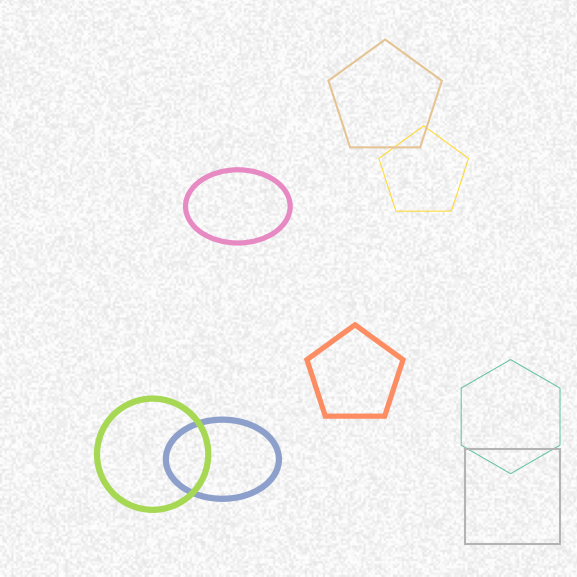[{"shape": "hexagon", "thickness": 0.5, "radius": 0.49, "center": [0.884, 0.278]}, {"shape": "pentagon", "thickness": 2.5, "radius": 0.44, "center": [0.615, 0.349]}, {"shape": "oval", "thickness": 3, "radius": 0.49, "center": [0.385, 0.204]}, {"shape": "oval", "thickness": 2.5, "radius": 0.45, "center": [0.412, 0.642]}, {"shape": "circle", "thickness": 3, "radius": 0.48, "center": [0.264, 0.213]}, {"shape": "pentagon", "thickness": 0.5, "radius": 0.41, "center": [0.734, 0.7]}, {"shape": "pentagon", "thickness": 1, "radius": 0.52, "center": [0.667, 0.827]}, {"shape": "square", "thickness": 1, "radius": 0.41, "center": [0.888, 0.139]}]